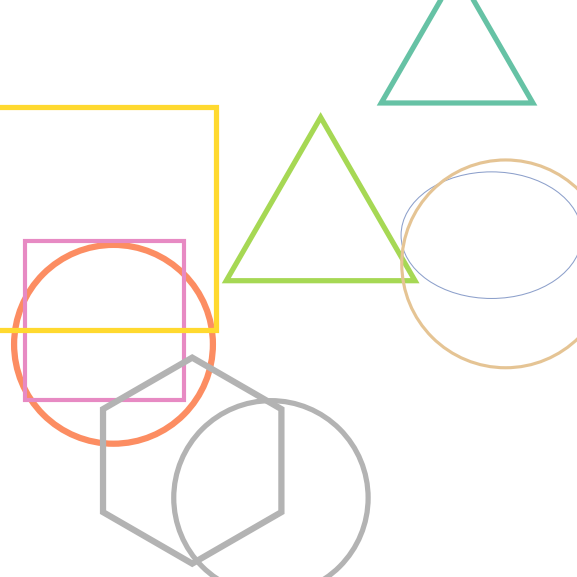[{"shape": "triangle", "thickness": 2.5, "radius": 0.76, "center": [0.791, 0.897]}, {"shape": "circle", "thickness": 3, "radius": 0.86, "center": [0.197, 0.403]}, {"shape": "oval", "thickness": 0.5, "radius": 0.78, "center": [0.851, 0.592]}, {"shape": "square", "thickness": 2, "radius": 0.69, "center": [0.181, 0.444]}, {"shape": "triangle", "thickness": 2.5, "radius": 0.94, "center": [0.555, 0.607]}, {"shape": "square", "thickness": 2.5, "radius": 0.96, "center": [0.18, 0.621]}, {"shape": "circle", "thickness": 1.5, "radius": 0.9, "center": [0.876, 0.542]}, {"shape": "hexagon", "thickness": 3, "radius": 0.89, "center": [0.333, 0.202]}, {"shape": "circle", "thickness": 2.5, "radius": 0.84, "center": [0.469, 0.137]}]